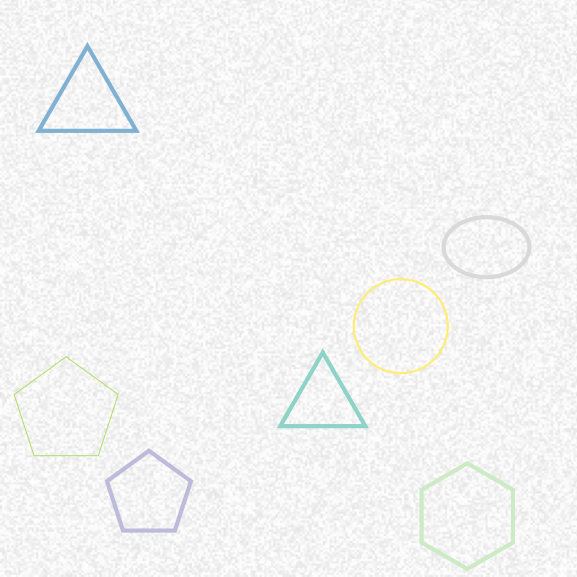[{"shape": "triangle", "thickness": 2, "radius": 0.43, "center": [0.559, 0.304]}, {"shape": "pentagon", "thickness": 2, "radius": 0.38, "center": [0.258, 0.142]}, {"shape": "triangle", "thickness": 2, "radius": 0.49, "center": [0.151, 0.821]}, {"shape": "pentagon", "thickness": 0.5, "radius": 0.47, "center": [0.115, 0.287]}, {"shape": "oval", "thickness": 2, "radius": 0.37, "center": [0.842, 0.571]}, {"shape": "hexagon", "thickness": 2, "radius": 0.46, "center": [0.809, 0.105]}, {"shape": "circle", "thickness": 1, "radius": 0.41, "center": [0.694, 0.434]}]